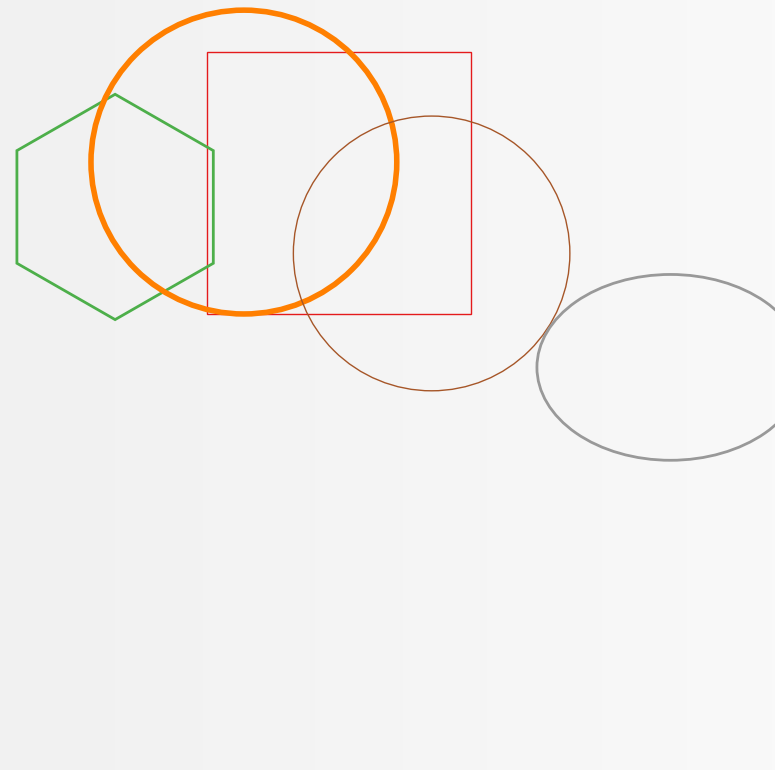[{"shape": "square", "thickness": 0.5, "radius": 0.85, "center": [0.437, 0.762]}, {"shape": "hexagon", "thickness": 1, "radius": 0.73, "center": [0.149, 0.731]}, {"shape": "circle", "thickness": 2, "radius": 0.99, "center": [0.315, 0.79]}, {"shape": "circle", "thickness": 0.5, "radius": 0.89, "center": [0.557, 0.671]}, {"shape": "oval", "thickness": 1, "radius": 0.86, "center": [0.865, 0.523]}]